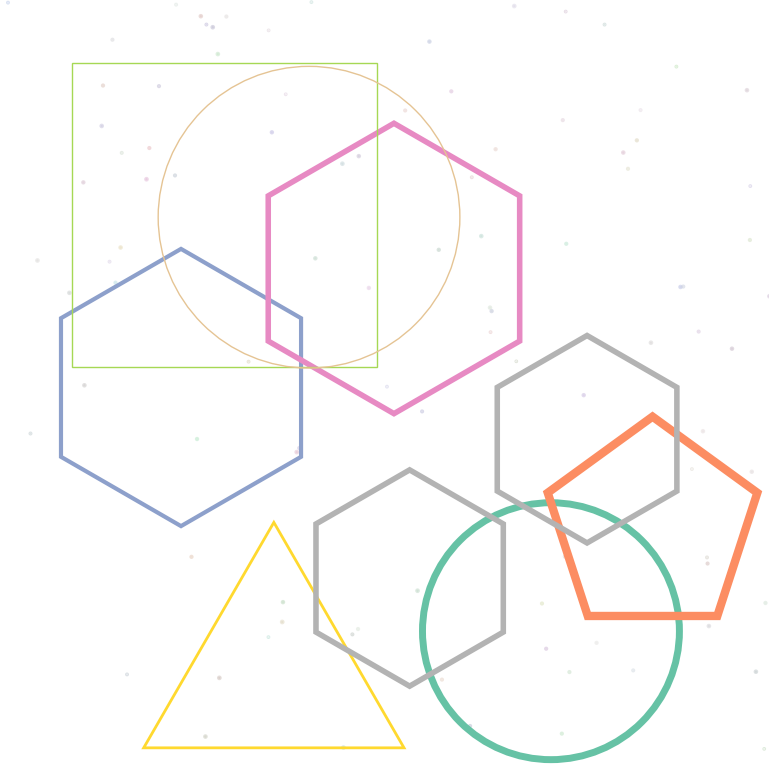[{"shape": "circle", "thickness": 2.5, "radius": 0.83, "center": [0.716, 0.18]}, {"shape": "pentagon", "thickness": 3, "radius": 0.72, "center": [0.847, 0.316]}, {"shape": "hexagon", "thickness": 1.5, "radius": 0.9, "center": [0.235, 0.497]}, {"shape": "hexagon", "thickness": 2, "radius": 0.94, "center": [0.512, 0.651]}, {"shape": "square", "thickness": 0.5, "radius": 0.99, "center": [0.291, 0.72]}, {"shape": "triangle", "thickness": 1, "radius": 0.98, "center": [0.356, 0.126]}, {"shape": "circle", "thickness": 0.5, "radius": 0.98, "center": [0.401, 0.718]}, {"shape": "hexagon", "thickness": 2, "radius": 0.7, "center": [0.532, 0.249]}, {"shape": "hexagon", "thickness": 2, "radius": 0.67, "center": [0.762, 0.43]}]